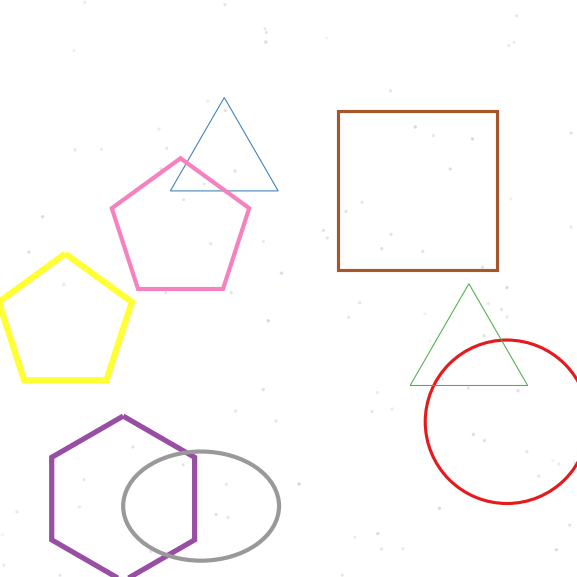[{"shape": "circle", "thickness": 1.5, "radius": 0.71, "center": [0.878, 0.269]}, {"shape": "triangle", "thickness": 0.5, "radius": 0.54, "center": [0.388, 0.722]}, {"shape": "triangle", "thickness": 0.5, "radius": 0.59, "center": [0.812, 0.39]}, {"shape": "hexagon", "thickness": 2.5, "radius": 0.71, "center": [0.213, 0.136]}, {"shape": "pentagon", "thickness": 3, "radius": 0.61, "center": [0.113, 0.439]}, {"shape": "square", "thickness": 1.5, "radius": 0.69, "center": [0.722, 0.669]}, {"shape": "pentagon", "thickness": 2, "radius": 0.63, "center": [0.313, 0.6]}, {"shape": "oval", "thickness": 2, "radius": 0.67, "center": [0.348, 0.123]}]